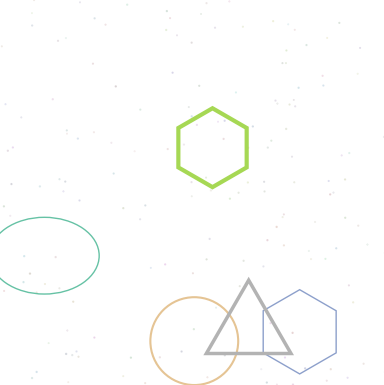[{"shape": "oval", "thickness": 1, "radius": 0.71, "center": [0.115, 0.336]}, {"shape": "hexagon", "thickness": 1, "radius": 0.55, "center": [0.778, 0.138]}, {"shape": "hexagon", "thickness": 3, "radius": 0.51, "center": [0.552, 0.616]}, {"shape": "circle", "thickness": 1.5, "radius": 0.57, "center": [0.505, 0.114]}, {"shape": "triangle", "thickness": 2.5, "radius": 0.63, "center": [0.646, 0.145]}]